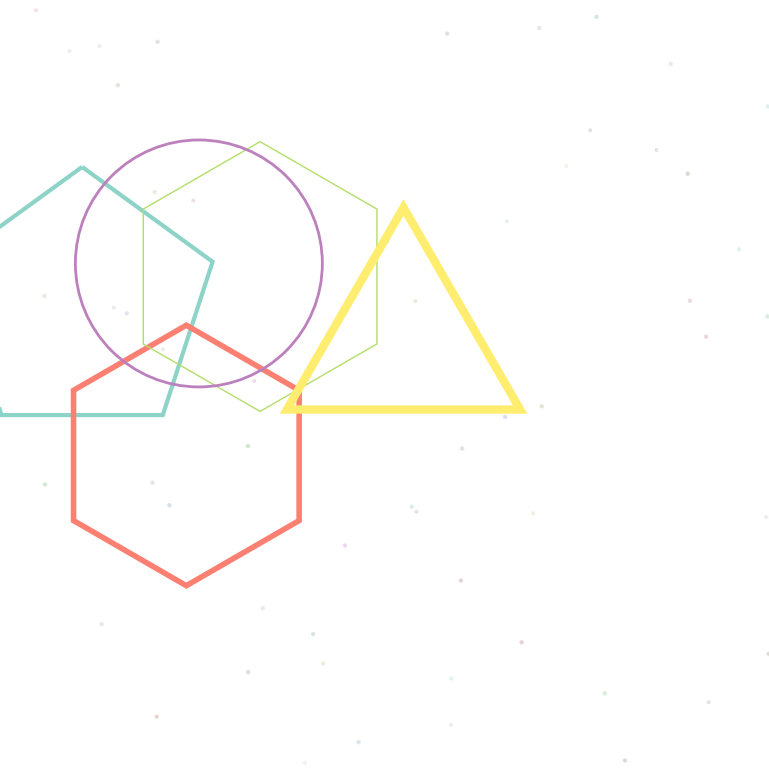[{"shape": "pentagon", "thickness": 1.5, "radius": 0.89, "center": [0.107, 0.605]}, {"shape": "hexagon", "thickness": 2, "radius": 0.85, "center": [0.242, 0.409]}, {"shape": "hexagon", "thickness": 0.5, "radius": 0.88, "center": [0.338, 0.641]}, {"shape": "circle", "thickness": 1, "radius": 0.8, "center": [0.258, 0.658]}, {"shape": "triangle", "thickness": 3, "radius": 0.87, "center": [0.524, 0.556]}]